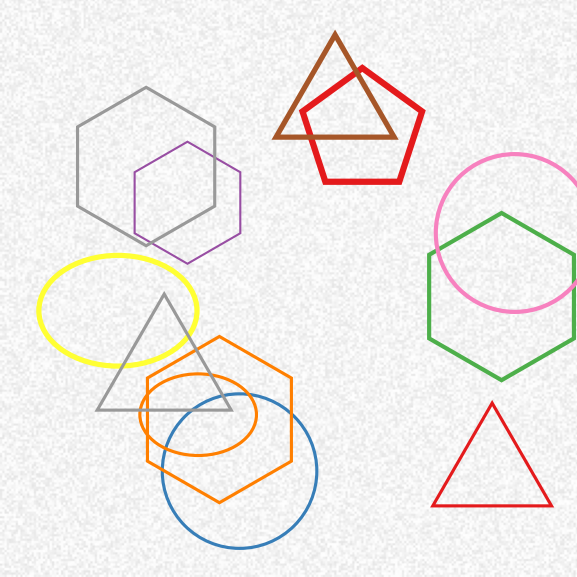[{"shape": "triangle", "thickness": 1.5, "radius": 0.59, "center": [0.852, 0.182]}, {"shape": "pentagon", "thickness": 3, "radius": 0.54, "center": [0.627, 0.772]}, {"shape": "circle", "thickness": 1.5, "radius": 0.67, "center": [0.415, 0.183]}, {"shape": "hexagon", "thickness": 2, "radius": 0.72, "center": [0.868, 0.486]}, {"shape": "hexagon", "thickness": 1, "radius": 0.53, "center": [0.325, 0.648]}, {"shape": "oval", "thickness": 1.5, "radius": 0.5, "center": [0.343, 0.281]}, {"shape": "hexagon", "thickness": 1.5, "radius": 0.72, "center": [0.38, 0.273]}, {"shape": "oval", "thickness": 2.5, "radius": 0.68, "center": [0.204, 0.461]}, {"shape": "triangle", "thickness": 2.5, "radius": 0.59, "center": [0.58, 0.821]}, {"shape": "circle", "thickness": 2, "radius": 0.68, "center": [0.891, 0.596]}, {"shape": "triangle", "thickness": 1.5, "radius": 0.67, "center": [0.284, 0.356]}, {"shape": "hexagon", "thickness": 1.5, "radius": 0.69, "center": [0.253, 0.711]}]